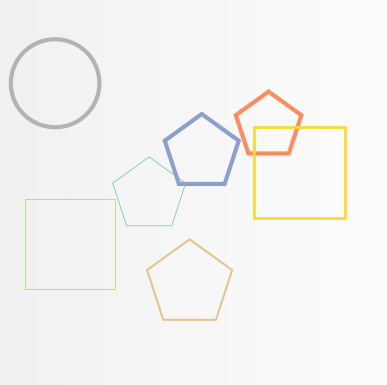[{"shape": "pentagon", "thickness": 0.5, "radius": 0.49, "center": [0.385, 0.494]}, {"shape": "pentagon", "thickness": 3, "radius": 0.44, "center": [0.693, 0.673]}, {"shape": "pentagon", "thickness": 3, "radius": 0.5, "center": [0.521, 0.603]}, {"shape": "square", "thickness": 0.5, "radius": 0.58, "center": [0.181, 0.366]}, {"shape": "square", "thickness": 2, "radius": 0.59, "center": [0.773, 0.552]}, {"shape": "pentagon", "thickness": 1.5, "radius": 0.58, "center": [0.489, 0.263]}, {"shape": "circle", "thickness": 3, "radius": 0.57, "center": [0.142, 0.784]}]